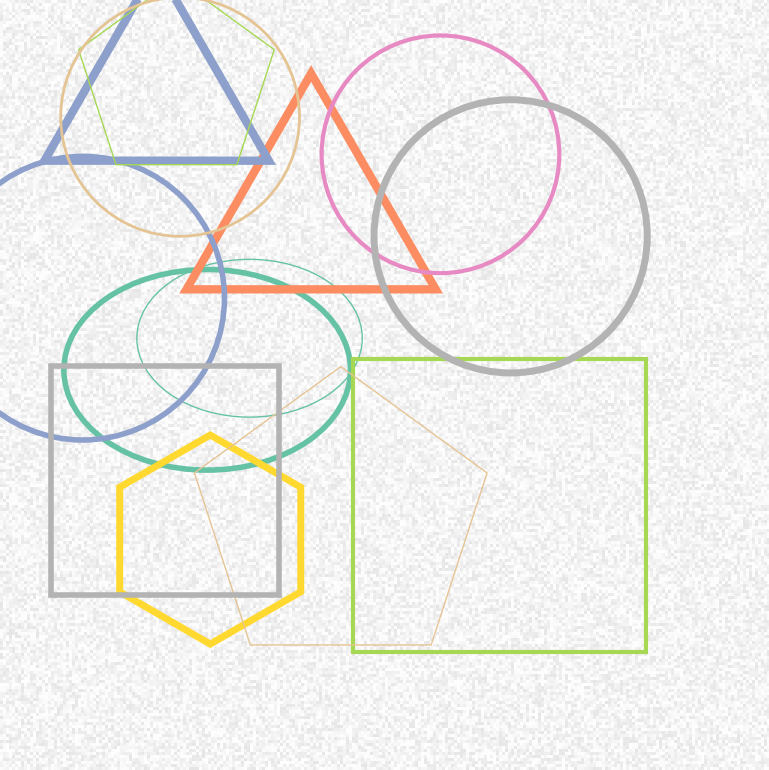[{"shape": "oval", "thickness": 2, "radius": 0.93, "center": [0.269, 0.52]}, {"shape": "oval", "thickness": 0.5, "radius": 0.73, "center": [0.324, 0.561]}, {"shape": "triangle", "thickness": 3, "radius": 0.93, "center": [0.404, 0.718]}, {"shape": "triangle", "thickness": 3, "radius": 0.84, "center": [0.203, 0.875]}, {"shape": "circle", "thickness": 2, "radius": 0.92, "center": [0.107, 0.613]}, {"shape": "circle", "thickness": 1.5, "radius": 0.77, "center": [0.572, 0.8]}, {"shape": "square", "thickness": 1.5, "radius": 0.95, "center": [0.649, 0.344]}, {"shape": "pentagon", "thickness": 0.5, "radius": 0.67, "center": [0.229, 0.894]}, {"shape": "hexagon", "thickness": 2.5, "radius": 0.68, "center": [0.273, 0.299]}, {"shape": "pentagon", "thickness": 0.5, "radius": 1.0, "center": [0.443, 0.324]}, {"shape": "circle", "thickness": 1, "radius": 0.78, "center": [0.234, 0.848]}, {"shape": "circle", "thickness": 2.5, "radius": 0.89, "center": [0.663, 0.693]}, {"shape": "square", "thickness": 2, "radius": 0.74, "center": [0.215, 0.376]}]